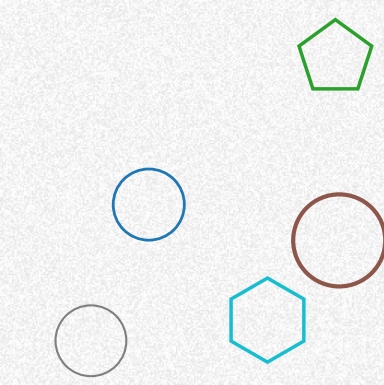[{"shape": "circle", "thickness": 2, "radius": 0.46, "center": [0.386, 0.469]}, {"shape": "pentagon", "thickness": 2.5, "radius": 0.5, "center": [0.871, 0.85]}, {"shape": "circle", "thickness": 3, "radius": 0.6, "center": [0.881, 0.376]}, {"shape": "circle", "thickness": 1.5, "radius": 0.46, "center": [0.236, 0.115]}, {"shape": "hexagon", "thickness": 2.5, "radius": 0.55, "center": [0.695, 0.169]}]